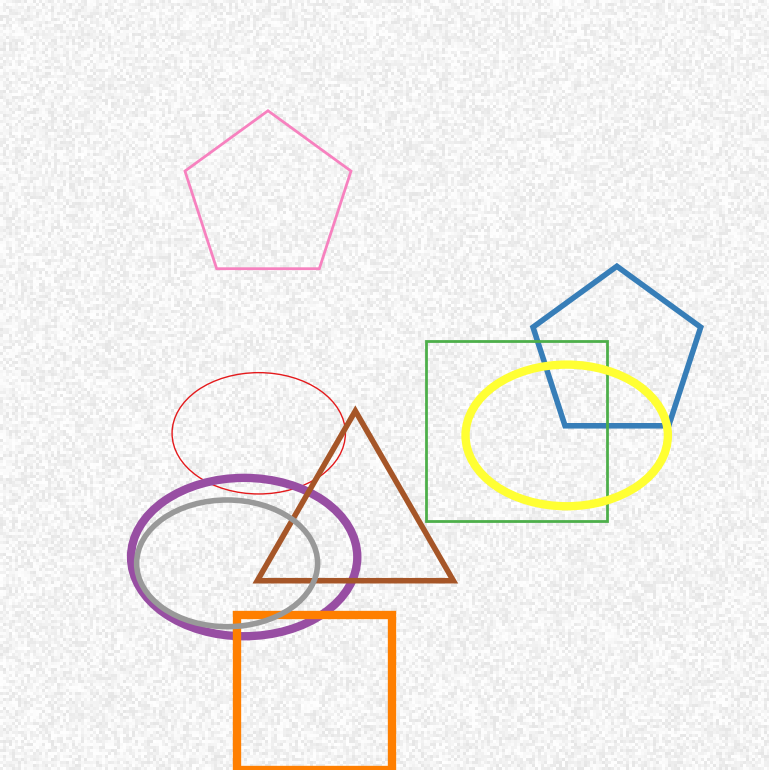[{"shape": "oval", "thickness": 0.5, "radius": 0.56, "center": [0.336, 0.437]}, {"shape": "pentagon", "thickness": 2, "radius": 0.57, "center": [0.801, 0.54]}, {"shape": "square", "thickness": 1, "radius": 0.59, "center": [0.67, 0.44]}, {"shape": "oval", "thickness": 3, "radius": 0.73, "center": [0.317, 0.277]}, {"shape": "square", "thickness": 3, "radius": 0.5, "center": [0.408, 0.101]}, {"shape": "oval", "thickness": 3, "radius": 0.66, "center": [0.736, 0.435]}, {"shape": "triangle", "thickness": 2, "radius": 0.74, "center": [0.461, 0.319]}, {"shape": "pentagon", "thickness": 1, "radius": 0.57, "center": [0.348, 0.743]}, {"shape": "oval", "thickness": 2, "radius": 0.59, "center": [0.295, 0.268]}]